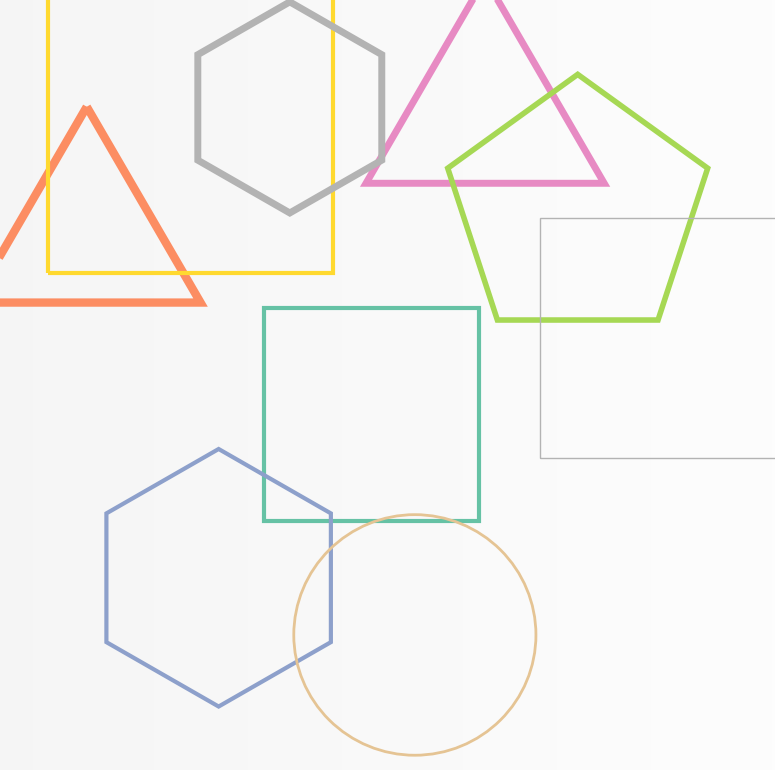[{"shape": "square", "thickness": 1.5, "radius": 0.69, "center": [0.48, 0.462]}, {"shape": "triangle", "thickness": 3, "radius": 0.85, "center": [0.112, 0.692]}, {"shape": "hexagon", "thickness": 1.5, "radius": 0.84, "center": [0.282, 0.25]}, {"shape": "triangle", "thickness": 2.5, "radius": 0.89, "center": [0.626, 0.851]}, {"shape": "pentagon", "thickness": 2, "radius": 0.88, "center": [0.745, 0.727]}, {"shape": "square", "thickness": 1.5, "radius": 0.92, "center": [0.246, 0.829]}, {"shape": "circle", "thickness": 1, "radius": 0.78, "center": [0.535, 0.175]}, {"shape": "hexagon", "thickness": 2.5, "radius": 0.69, "center": [0.374, 0.86]}, {"shape": "square", "thickness": 0.5, "radius": 0.78, "center": [0.852, 0.561]}]